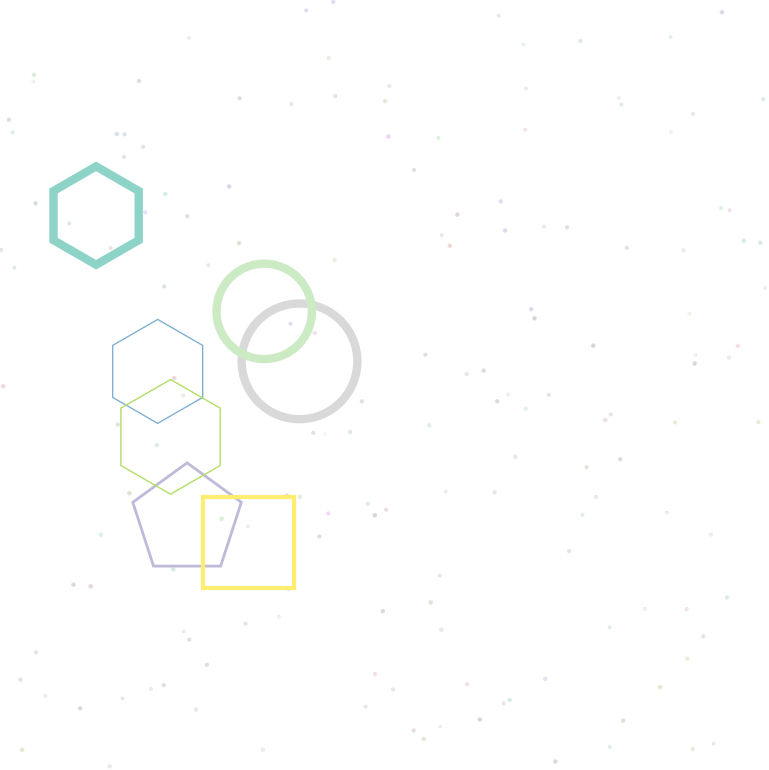[{"shape": "hexagon", "thickness": 3, "radius": 0.32, "center": [0.125, 0.72]}, {"shape": "pentagon", "thickness": 1, "radius": 0.37, "center": [0.243, 0.325]}, {"shape": "hexagon", "thickness": 0.5, "radius": 0.34, "center": [0.205, 0.518]}, {"shape": "hexagon", "thickness": 0.5, "radius": 0.37, "center": [0.221, 0.433]}, {"shape": "circle", "thickness": 3, "radius": 0.38, "center": [0.389, 0.531]}, {"shape": "circle", "thickness": 3, "radius": 0.31, "center": [0.343, 0.596]}, {"shape": "square", "thickness": 1.5, "radius": 0.29, "center": [0.323, 0.295]}]